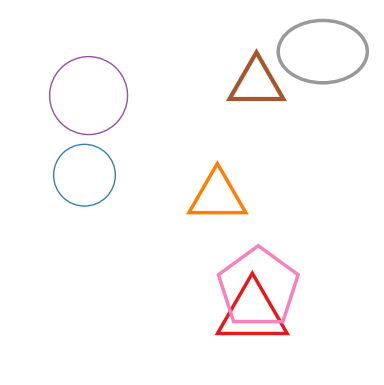[{"shape": "triangle", "thickness": 2.5, "radius": 0.52, "center": [0.655, 0.186]}, {"shape": "circle", "thickness": 1, "radius": 0.4, "center": [0.219, 0.545]}, {"shape": "circle", "thickness": 1, "radius": 0.51, "center": [0.23, 0.752]}, {"shape": "triangle", "thickness": 2.5, "radius": 0.43, "center": [0.565, 0.49]}, {"shape": "triangle", "thickness": 3, "radius": 0.4, "center": [0.666, 0.783]}, {"shape": "pentagon", "thickness": 2.5, "radius": 0.54, "center": [0.671, 0.253]}, {"shape": "oval", "thickness": 2.5, "radius": 0.58, "center": [0.838, 0.866]}]